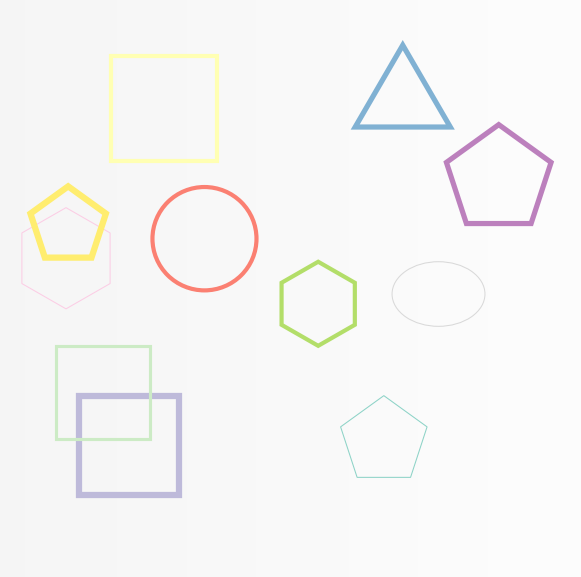[{"shape": "pentagon", "thickness": 0.5, "radius": 0.39, "center": [0.66, 0.236]}, {"shape": "square", "thickness": 2, "radius": 0.45, "center": [0.282, 0.812]}, {"shape": "square", "thickness": 3, "radius": 0.43, "center": [0.222, 0.227]}, {"shape": "circle", "thickness": 2, "radius": 0.45, "center": [0.352, 0.586]}, {"shape": "triangle", "thickness": 2.5, "radius": 0.47, "center": [0.693, 0.826]}, {"shape": "hexagon", "thickness": 2, "radius": 0.36, "center": [0.547, 0.473]}, {"shape": "hexagon", "thickness": 0.5, "radius": 0.44, "center": [0.114, 0.552]}, {"shape": "oval", "thickness": 0.5, "radius": 0.4, "center": [0.754, 0.49]}, {"shape": "pentagon", "thickness": 2.5, "radius": 0.47, "center": [0.858, 0.689]}, {"shape": "square", "thickness": 1.5, "radius": 0.4, "center": [0.177, 0.32]}, {"shape": "pentagon", "thickness": 3, "radius": 0.34, "center": [0.117, 0.608]}]